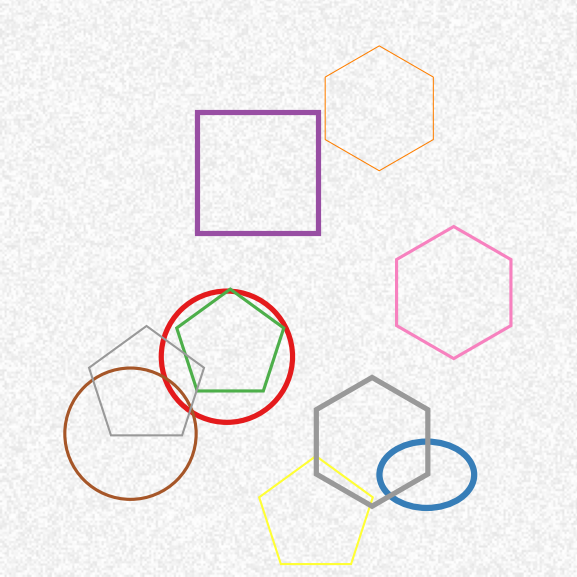[{"shape": "circle", "thickness": 2.5, "radius": 0.57, "center": [0.393, 0.381]}, {"shape": "oval", "thickness": 3, "radius": 0.41, "center": [0.739, 0.177]}, {"shape": "pentagon", "thickness": 1.5, "radius": 0.49, "center": [0.399, 0.401]}, {"shape": "square", "thickness": 2.5, "radius": 0.52, "center": [0.446, 0.7]}, {"shape": "hexagon", "thickness": 0.5, "radius": 0.54, "center": [0.657, 0.812]}, {"shape": "pentagon", "thickness": 1, "radius": 0.52, "center": [0.547, 0.106]}, {"shape": "circle", "thickness": 1.5, "radius": 0.57, "center": [0.226, 0.248]}, {"shape": "hexagon", "thickness": 1.5, "radius": 0.57, "center": [0.786, 0.493]}, {"shape": "pentagon", "thickness": 1, "radius": 0.52, "center": [0.254, 0.33]}, {"shape": "hexagon", "thickness": 2.5, "radius": 0.56, "center": [0.644, 0.234]}]